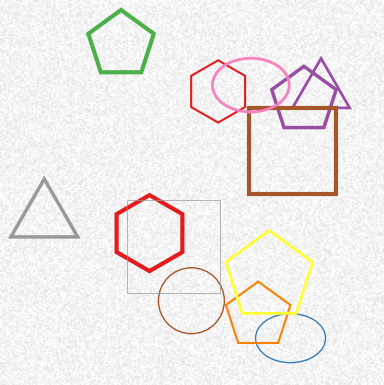[{"shape": "hexagon", "thickness": 3, "radius": 0.49, "center": [0.388, 0.395]}, {"shape": "hexagon", "thickness": 1.5, "radius": 0.4, "center": [0.567, 0.762]}, {"shape": "oval", "thickness": 1, "radius": 0.45, "center": [0.755, 0.122]}, {"shape": "pentagon", "thickness": 3, "radius": 0.45, "center": [0.314, 0.885]}, {"shape": "pentagon", "thickness": 2.5, "radius": 0.44, "center": [0.789, 0.74]}, {"shape": "triangle", "thickness": 2, "radius": 0.43, "center": [0.834, 0.763]}, {"shape": "pentagon", "thickness": 1.5, "radius": 0.44, "center": [0.671, 0.18]}, {"shape": "pentagon", "thickness": 2, "radius": 0.59, "center": [0.699, 0.282]}, {"shape": "circle", "thickness": 1, "radius": 0.43, "center": [0.497, 0.219]}, {"shape": "square", "thickness": 3, "radius": 0.56, "center": [0.76, 0.608]}, {"shape": "oval", "thickness": 2, "radius": 0.5, "center": [0.652, 0.779]}, {"shape": "triangle", "thickness": 2.5, "radius": 0.5, "center": [0.115, 0.435]}, {"shape": "square", "thickness": 0.5, "radius": 0.6, "center": [0.451, 0.36]}]